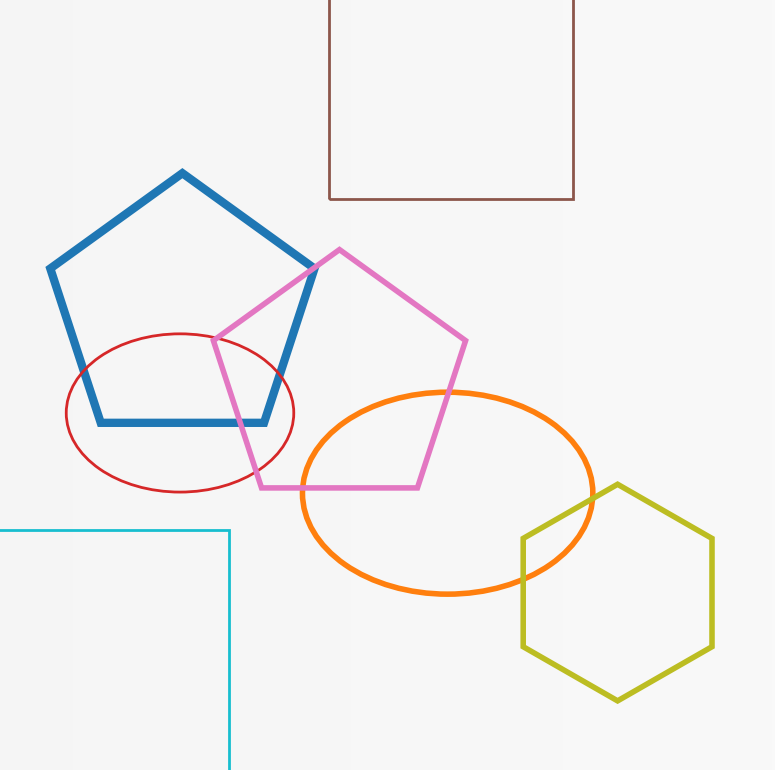[{"shape": "pentagon", "thickness": 3, "radius": 0.9, "center": [0.235, 0.596]}, {"shape": "oval", "thickness": 2, "radius": 0.94, "center": [0.578, 0.36]}, {"shape": "oval", "thickness": 1, "radius": 0.73, "center": [0.232, 0.464]}, {"shape": "square", "thickness": 1, "radius": 0.79, "center": [0.582, 0.9]}, {"shape": "pentagon", "thickness": 2, "radius": 0.86, "center": [0.438, 0.505]}, {"shape": "hexagon", "thickness": 2, "radius": 0.7, "center": [0.797, 0.23]}, {"shape": "square", "thickness": 1, "radius": 0.85, "center": [0.126, 0.143]}]